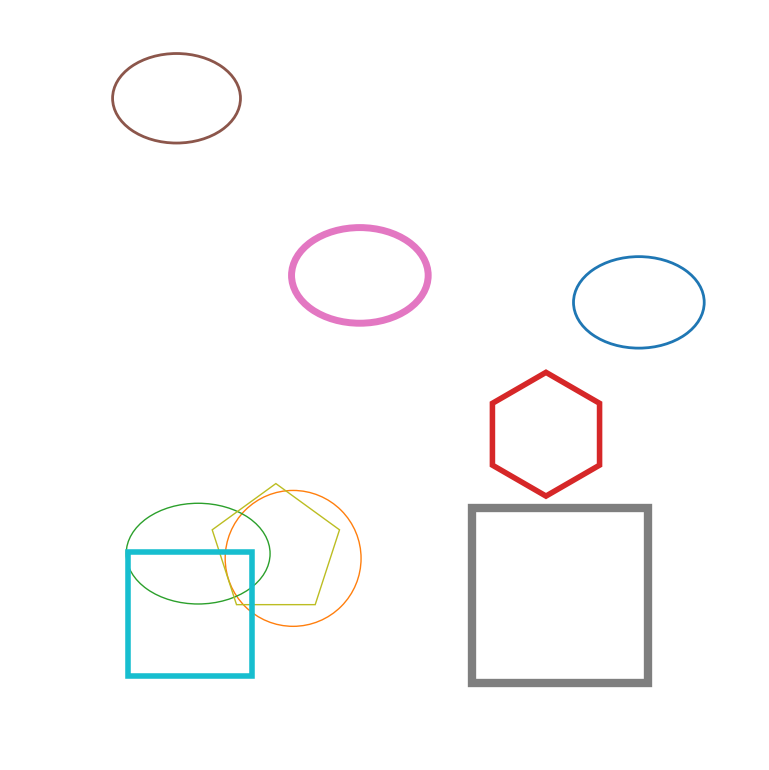[{"shape": "oval", "thickness": 1, "radius": 0.42, "center": [0.83, 0.607]}, {"shape": "circle", "thickness": 0.5, "radius": 0.44, "center": [0.381, 0.275]}, {"shape": "oval", "thickness": 0.5, "radius": 0.47, "center": [0.257, 0.281]}, {"shape": "hexagon", "thickness": 2, "radius": 0.4, "center": [0.709, 0.436]}, {"shape": "oval", "thickness": 1, "radius": 0.42, "center": [0.229, 0.872]}, {"shape": "oval", "thickness": 2.5, "radius": 0.44, "center": [0.467, 0.642]}, {"shape": "square", "thickness": 3, "radius": 0.57, "center": [0.727, 0.227]}, {"shape": "pentagon", "thickness": 0.5, "radius": 0.43, "center": [0.358, 0.285]}, {"shape": "square", "thickness": 2, "radius": 0.4, "center": [0.246, 0.203]}]